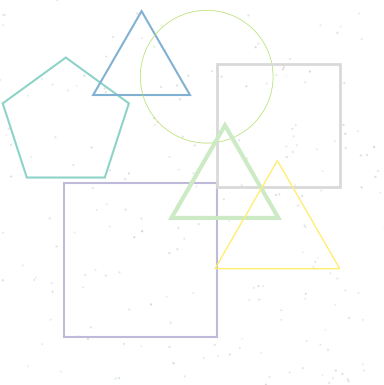[{"shape": "pentagon", "thickness": 1.5, "radius": 0.86, "center": [0.171, 0.678]}, {"shape": "square", "thickness": 1.5, "radius": 1.0, "center": [0.366, 0.325]}, {"shape": "triangle", "thickness": 1.5, "radius": 0.73, "center": [0.368, 0.826]}, {"shape": "circle", "thickness": 0.5, "radius": 0.86, "center": [0.537, 0.801]}, {"shape": "square", "thickness": 2, "radius": 0.8, "center": [0.724, 0.675]}, {"shape": "triangle", "thickness": 3, "radius": 0.8, "center": [0.584, 0.514]}, {"shape": "triangle", "thickness": 1, "radius": 0.93, "center": [0.72, 0.396]}]